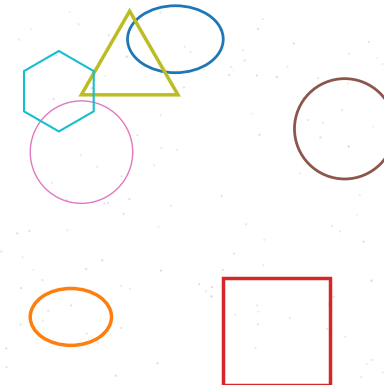[{"shape": "oval", "thickness": 2, "radius": 0.62, "center": [0.456, 0.898]}, {"shape": "oval", "thickness": 2.5, "radius": 0.53, "center": [0.184, 0.177]}, {"shape": "square", "thickness": 2.5, "radius": 0.7, "center": [0.718, 0.138]}, {"shape": "circle", "thickness": 2, "radius": 0.65, "center": [0.895, 0.665]}, {"shape": "circle", "thickness": 1, "radius": 0.67, "center": [0.212, 0.605]}, {"shape": "triangle", "thickness": 2.5, "radius": 0.72, "center": [0.337, 0.826]}, {"shape": "hexagon", "thickness": 1.5, "radius": 0.52, "center": [0.153, 0.763]}]